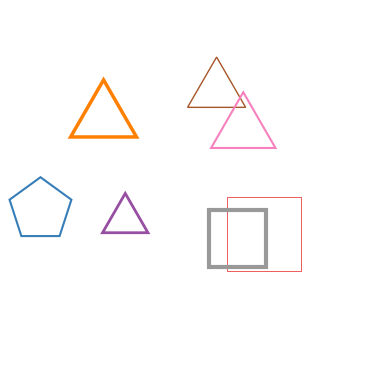[{"shape": "square", "thickness": 0.5, "radius": 0.48, "center": [0.686, 0.392]}, {"shape": "pentagon", "thickness": 1.5, "radius": 0.42, "center": [0.105, 0.455]}, {"shape": "triangle", "thickness": 2, "radius": 0.34, "center": [0.325, 0.43]}, {"shape": "triangle", "thickness": 2.5, "radius": 0.49, "center": [0.269, 0.694]}, {"shape": "triangle", "thickness": 1, "radius": 0.44, "center": [0.563, 0.765]}, {"shape": "triangle", "thickness": 1.5, "radius": 0.48, "center": [0.632, 0.664]}, {"shape": "square", "thickness": 3, "radius": 0.37, "center": [0.618, 0.38]}]